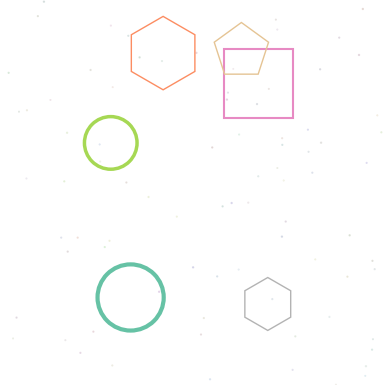[{"shape": "circle", "thickness": 3, "radius": 0.43, "center": [0.339, 0.227]}, {"shape": "hexagon", "thickness": 1, "radius": 0.48, "center": [0.424, 0.862]}, {"shape": "square", "thickness": 1.5, "radius": 0.45, "center": [0.671, 0.784]}, {"shape": "circle", "thickness": 2.5, "radius": 0.34, "center": [0.288, 0.629]}, {"shape": "pentagon", "thickness": 1, "radius": 0.37, "center": [0.627, 0.867]}, {"shape": "hexagon", "thickness": 1, "radius": 0.34, "center": [0.696, 0.21]}]